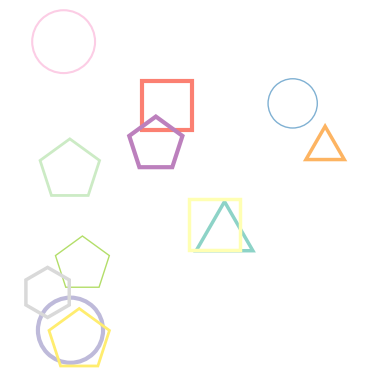[{"shape": "triangle", "thickness": 2.5, "radius": 0.43, "center": [0.583, 0.391]}, {"shape": "square", "thickness": 2.5, "radius": 0.33, "center": [0.557, 0.417]}, {"shape": "circle", "thickness": 3, "radius": 0.42, "center": [0.183, 0.142]}, {"shape": "square", "thickness": 3, "radius": 0.32, "center": [0.434, 0.726]}, {"shape": "circle", "thickness": 1, "radius": 0.32, "center": [0.76, 0.731]}, {"shape": "triangle", "thickness": 2.5, "radius": 0.29, "center": [0.844, 0.614]}, {"shape": "pentagon", "thickness": 1, "radius": 0.37, "center": [0.214, 0.313]}, {"shape": "circle", "thickness": 1.5, "radius": 0.41, "center": [0.165, 0.892]}, {"shape": "hexagon", "thickness": 2.5, "radius": 0.32, "center": [0.124, 0.24]}, {"shape": "pentagon", "thickness": 3, "radius": 0.36, "center": [0.405, 0.625]}, {"shape": "pentagon", "thickness": 2, "radius": 0.41, "center": [0.181, 0.558]}, {"shape": "pentagon", "thickness": 2, "radius": 0.41, "center": [0.206, 0.116]}]